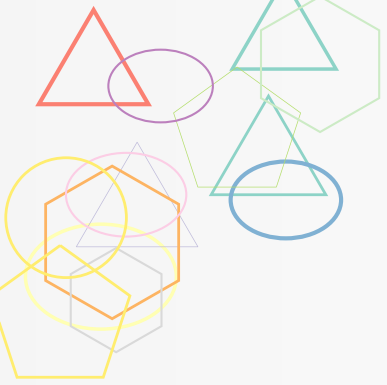[{"shape": "triangle", "thickness": 2.5, "radius": 0.77, "center": [0.733, 0.898]}, {"shape": "triangle", "thickness": 2, "radius": 0.85, "center": [0.693, 0.58]}, {"shape": "oval", "thickness": 2.5, "radius": 0.97, "center": [0.26, 0.281]}, {"shape": "triangle", "thickness": 0.5, "radius": 0.91, "center": [0.354, 0.45]}, {"shape": "triangle", "thickness": 3, "radius": 0.82, "center": [0.242, 0.811]}, {"shape": "oval", "thickness": 3, "radius": 0.71, "center": [0.738, 0.481]}, {"shape": "hexagon", "thickness": 2, "radius": 0.99, "center": [0.289, 0.37]}, {"shape": "pentagon", "thickness": 0.5, "radius": 0.86, "center": [0.612, 0.654]}, {"shape": "oval", "thickness": 1.5, "radius": 0.78, "center": [0.326, 0.494]}, {"shape": "hexagon", "thickness": 1.5, "radius": 0.68, "center": [0.3, 0.22]}, {"shape": "oval", "thickness": 1.5, "radius": 0.67, "center": [0.414, 0.777]}, {"shape": "hexagon", "thickness": 1.5, "radius": 0.88, "center": [0.826, 0.833]}, {"shape": "circle", "thickness": 2, "radius": 0.78, "center": [0.171, 0.435]}, {"shape": "pentagon", "thickness": 2, "radius": 0.95, "center": [0.155, 0.173]}]